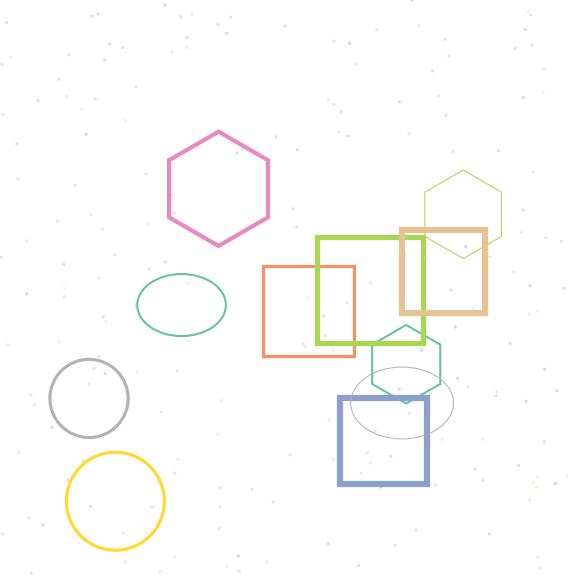[{"shape": "oval", "thickness": 1, "radius": 0.38, "center": [0.314, 0.471]}, {"shape": "hexagon", "thickness": 1, "radius": 0.34, "center": [0.703, 0.368]}, {"shape": "square", "thickness": 1.5, "radius": 0.39, "center": [0.534, 0.46]}, {"shape": "square", "thickness": 3, "radius": 0.38, "center": [0.665, 0.235]}, {"shape": "hexagon", "thickness": 2, "radius": 0.49, "center": [0.378, 0.672]}, {"shape": "hexagon", "thickness": 0.5, "radius": 0.38, "center": [0.802, 0.628]}, {"shape": "square", "thickness": 2.5, "radius": 0.46, "center": [0.641, 0.497]}, {"shape": "circle", "thickness": 1.5, "radius": 0.42, "center": [0.2, 0.131]}, {"shape": "square", "thickness": 3, "radius": 0.36, "center": [0.768, 0.529]}, {"shape": "circle", "thickness": 1.5, "radius": 0.34, "center": [0.154, 0.309]}, {"shape": "oval", "thickness": 0.5, "radius": 0.44, "center": [0.696, 0.301]}]